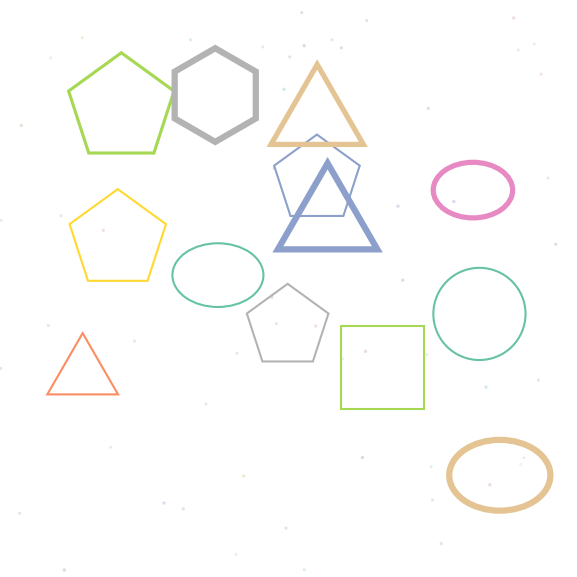[{"shape": "circle", "thickness": 1, "radius": 0.4, "center": [0.83, 0.456]}, {"shape": "oval", "thickness": 1, "radius": 0.39, "center": [0.377, 0.523]}, {"shape": "triangle", "thickness": 1, "radius": 0.35, "center": [0.143, 0.352]}, {"shape": "triangle", "thickness": 3, "radius": 0.5, "center": [0.567, 0.617]}, {"shape": "pentagon", "thickness": 1, "radius": 0.39, "center": [0.549, 0.688]}, {"shape": "oval", "thickness": 2.5, "radius": 0.34, "center": [0.819, 0.67]}, {"shape": "pentagon", "thickness": 1.5, "radius": 0.48, "center": [0.21, 0.812]}, {"shape": "square", "thickness": 1, "radius": 0.36, "center": [0.662, 0.363]}, {"shape": "pentagon", "thickness": 1, "radius": 0.44, "center": [0.204, 0.584]}, {"shape": "triangle", "thickness": 2.5, "radius": 0.46, "center": [0.549, 0.795]}, {"shape": "oval", "thickness": 3, "radius": 0.44, "center": [0.865, 0.176]}, {"shape": "hexagon", "thickness": 3, "radius": 0.41, "center": [0.373, 0.835]}, {"shape": "pentagon", "thickness": 1, "radius": 0.37, "center": [0.498, 0.433]}]